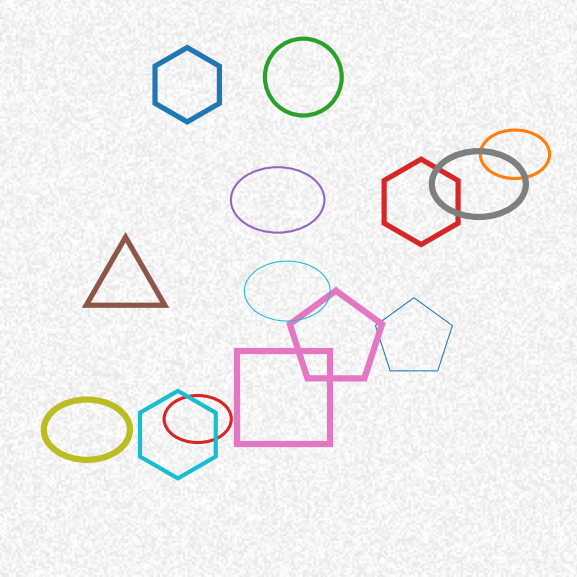[{"shape": "hexagon", "thickness": 2.5, "radius": 0.32, "center": [0.324, 0.852]}, {"shape": "pentagon", "thickness": 0.5, "radius": 0.35, "center": [0.717, 0.414]}, {"shape": "oval", "thickness": 1.5, "radius": 0.3, "center": [0.892, 0.732]}, {"shape": "circle", "thickness": 2, "radius": 0.33, "center": [0.525, 0.866]}, {"shape": "oval", "thickness": 1.5, "radius": 0.29, "center": [0.342, 0.274]}, {"shape": "hexagon", "thickness": 2.5, "radius": 0.37, "center": [0.729, 0.65]}, {"shape": "oval", "thickness": 1, "radius": 0.4, "center": [0.481, 0.653]}, {"shape": "triangle", "thickness": 2.5, "radius": 0.39, "center": [0.217, 0.51]}, {"shape": "pentagon", "thickness": 3, "radius": 0.42, "center": [0.582, 0.412]}, {"shape": "square", "thickness": 3, "radius": 0.4, "center": [0.49, 0.312]}, {"shape": "oval", "thickness": 3, "radius": 0.41, "center": [0.829, 0.68]}, {"shape": "oval", "thickness": 3, "radius": 0.37, "center": [0.15, 0.255]}, {"shape": "hexagon", "thickness": 2, "radius": 0.38, "center": [0.308, 0.247]}, {"shape": "oval", "thickness": 0.5, "radius": 0.37, "center": [0.497, 0.495]}]